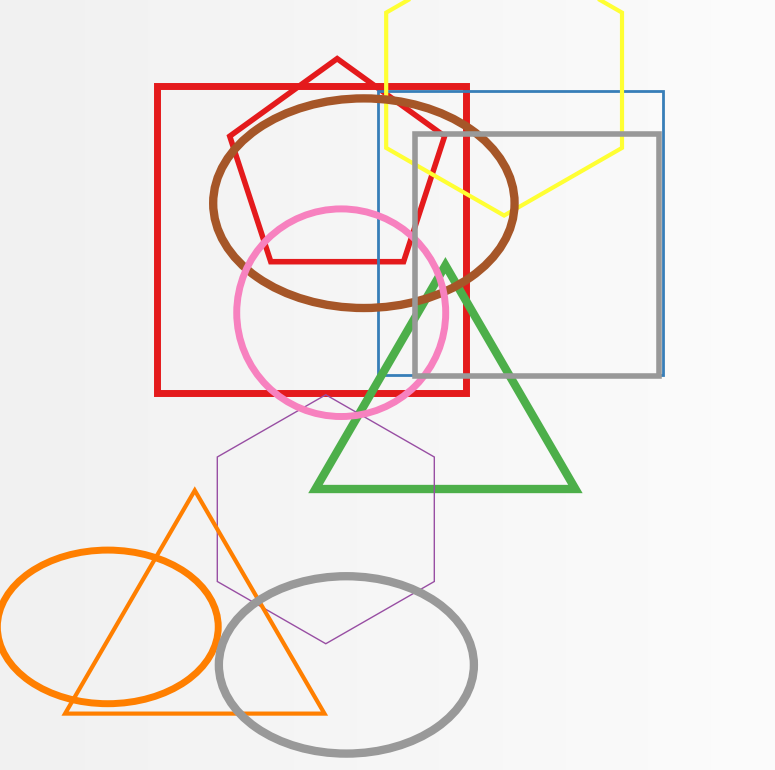[{"shape": "pentagon", "thickness": 2, "radius": 0.73, "center": [0.435, 0.778]}, {"shape": "square", "thickness": 2.5, "radius": 1.0, "center": [0.402, 0.688]}, {"shape": "square", "thickness": 1, "radius": 0.92, "center": [0.672, 0.697]}, {"shape": "triangle", "thickness": 3, "radius": 0.97, "center": [0.575, 0.462]}, {"shape": "hexagon", "thickness": 0.5, "radius": 0.81, "center": [0.42, 0.326]}, {"shape": "triangle", "thickness": 1.5, "radius": 0.97, "center": [0.251, 0.17]}, {"shape": "oval", "thickness": 2.5, "radius": 0.71, "center": [0.139, 0.186]}, {"shape": "hexagon", "thickness": 1.5, "radius": 0.88, "center": [0.65, 0.896]}, {"shape": "oval", "thickness": 3, "radius": 0.97, "center": [0.47, 0.736]}, {"shape": "circle", "thickness": 2.5, "radius": 0.67, "center": [0.44, 0.594]}, {"shape": "oval", "thickness": 3, "radius": 0.82, "center": [0.447, 0.136]}, {"shape": "square", "thickness": 2, "radius": 0.79, "center": [0.693, 0.669]}]